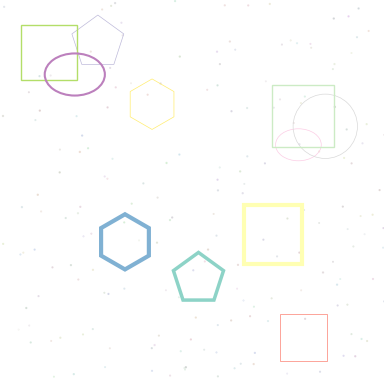[{"shape": "pentagon", "thickness": 2.5, "radius": 0.34, "center": [0.516, 0.276]}, {"shape": "square", "thickness": 3, "radius": 0.38, "center": [0.709, 0.39]}, {"shape": "pentagon", "thickness": 0.5, "radius": 0.35, "center": [0.254, 0.89]}, {"shape": "square", "thickness": 0.5, "radius": 0.31, "center": [0.789, 0.122]}, {"shape": "hexagon", "thickness": 3, "radius": 0.36, "center": [0.325, 0.372]}, {"shape": "square", "thickness": 1, "radius": 0.36, "center": [0.128, 0.864]}, {"shape": "oval", "thickness": 0.5, "radius": 0.3, "center": [0.775, 0.624]}, {"shape": "circle", "thickness": 0.5, "radius": 0.42, "center": [0.845, 0.672]}, {"shape": "oval", "thickness": 1.5, "radius": 0.39, "center": [0.194, 0.807]}, {"shape": "square", "thickness": 1, "radius": 0.4, "center": [0.786, 0.699]}, {"shape": "hexagon", "thickness": 0.5, "radius": 0.33, "center": [0.395, 0.729]}]